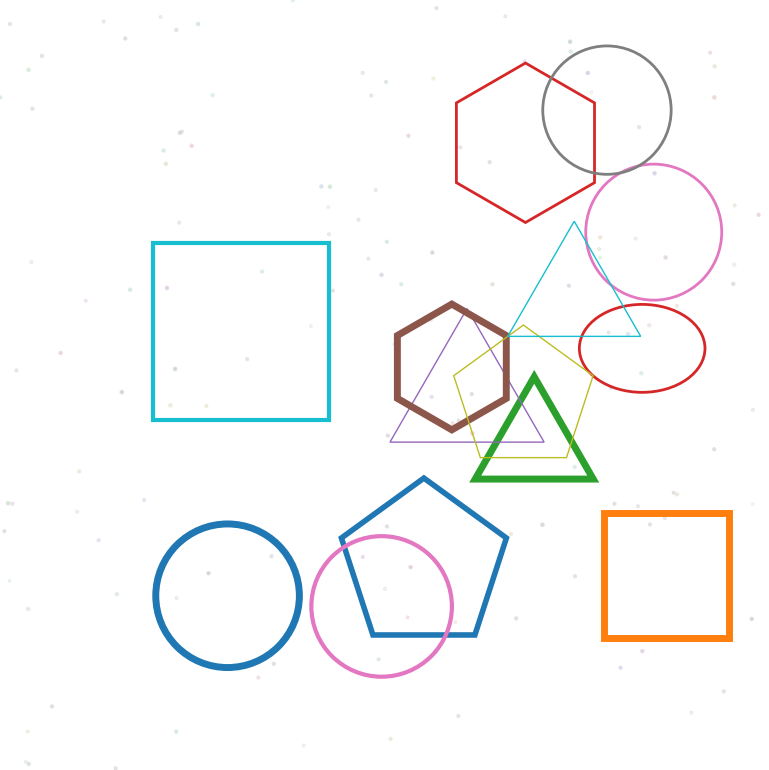[{"shape": "circle", "thickness": 2.5, "radius": 0.47, "center": [0.296, 0.226]}, {"shape": "pentagon", "thickness": 2, "radius": 0.56, "center": [0.551, 0.266]}, {"shape": "square", "thickness": 2.5, "radius": 0.41, "center": [0.865, 0.252]}, {"shape": "triangle", "thickness": 2.5, "radius": 0.44, "center": [0.694, 0.422]}, {"shape": "hexagon", "thickness": 1, "radius": 0.52, "center": [0.682, 0.815]}, {"shape": "oval", "thickness": 1, "radius": 0.41, "center": [0.834, 0.548]}, {"shape": "triangle", "thickness": 0.5, "radius": 0.58, "center": [0.607, 0.484]}, {"shape": "hexagon", "thickness": 2.5, "radius": 0.41, "center": [0.587, 0.523]}, {"shape": "circle", "thickness": 1, "radius": 0.44, "center": [0.849, 0.699]}, {"shape": "circle", "thickness": 1.5, "radius": 0.46, "center": [0.496, 0.212]}, {"shape": "circle", "thickness": 1, "radius": 0.42, "center": [0.788, 0.857]}, {"shape": "pentagon", "thickness": 0.5, "radius": 0.48, "center": [0.68, 0.483]}, {"shape": "square", "thickness": 1.5, "radius": 0.57, "center": [0.313, 0.57]}, {"shape": "triangle", "thickness": 0.5, "radius": 0.5, "center": [0.746, 0.613]}]